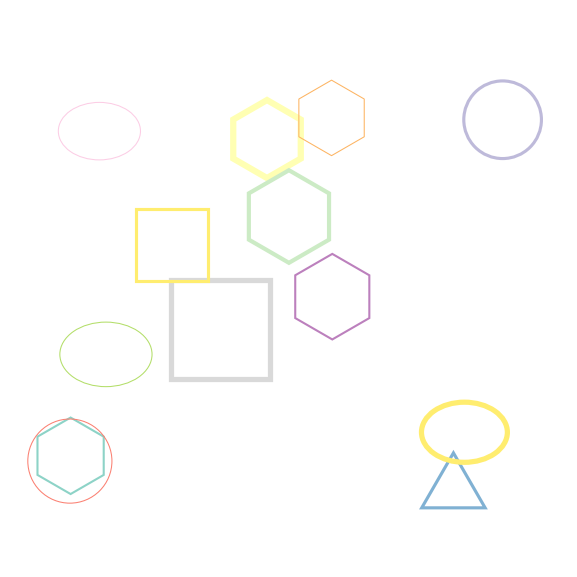[{"shape": "hexagon", "thickness": 1, "radius": 0.33, "center": [0.122, 0.21]}, {"shape": "hexagon", "thickness": 3, "radius": 0.34, "center": [0.462, 0.758]}, {"shape": "circle", "thickness": 1.5, "radius": 0.34, "center": [0.87, 0.792]}, {"shape": "circle", "thickness": 0.5, "radius": 0.36, "center": [0.121, 0.201]}, {"shape": "triangle", "thickness": 1.5, "radius": 0.32, "center": [0.785, 0.151]}, {"shape": "hexagon", "thickness": 0.5, "radius": 0.33, "center": [0.574, 0.795]}, {"shape": "oval", "thickness": 0.5, "radius": 0.4, "center": [0.183, 0.385]}, {"shape": "oval", "thickness": 0.5, "radius": 0.36, "center": [0.172, 0.772]}, {"shape": "square", "thickness": 2.5, "radius": 0.43, "center": [0.382, 0.429]}, {"shape": "hexagon", "thickness": 1, "radius": 0.37, "center": [0.575, 0.485]}, {"shape": "hexagon", "thickness": 2, "radius": 0.4, "center": [0.5, 0.624]}, {"shape": "oval", "thickness": 2.5, "radius": 0.37, "center": [0.804, 0.251]}, {"shape": "square", "thickness": 1.5, "radius": 0.31, "center": [0.298, 0.576]}]